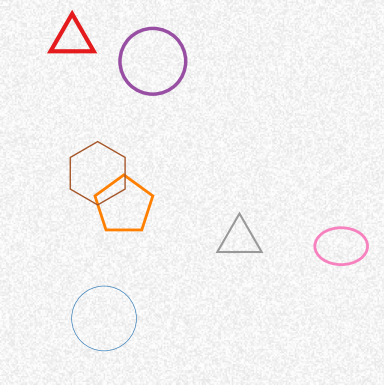[{"shape": "triangle", "thickness": 3, "radius": 0.32, "center": [0.187, 0.899]}, {"shape": "circle", "thickness": 0.5, "radius": 0.42, "center": [0.27, 0.173]}, {"shape": "circle", "thickness": 2.5, "radius": 0.43, "center": [0.397, 0.841]}, {"shape": "pentagon", "thickness": 2, "radius": 0.4, "center": [0.322, 0.467]}, {"shape": "hexagon", "thickness": 1, "radius": 0.41, "center": [0.254, 0.55]}, {"shape": "oval", "thickness": 2, "radius": 0.34, "center": [0.886, 0.361]}, {"shape": "triangle", "thickness": 1.5, "radius": 0.33, "center": [0.622, 0.379]}]